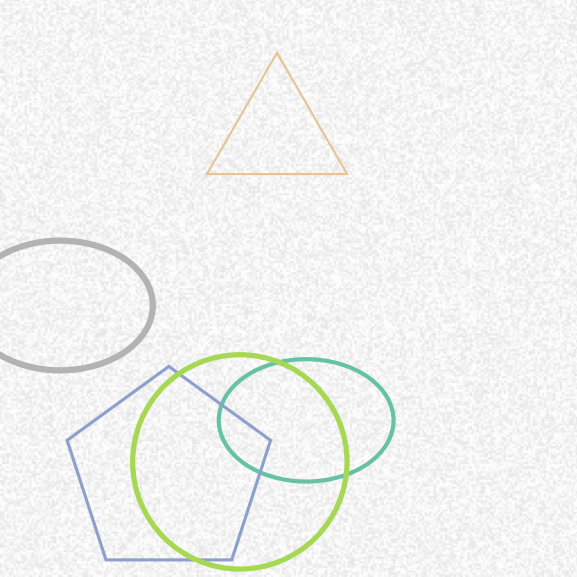[{"shape": "oval", "thickness": 2, "radius": 0.76, "center": [0.53, 0.271]}, {"shape": "pentagon", "thickness": 1.5, "radius": 0.93, "center": [0.292, 0.179]}, {"shape": "circle", "thickness": 2.5, "radius": 0.93, "center": [0.415, 0.199]}, {"shape": "triangle", "thickness": 1, "radius": 0.7, "center": [0.48, 0.768]}, {"shape": "oval", "thickness": 3, "radius": 0.8, "center": [0.104, 0.47]}]